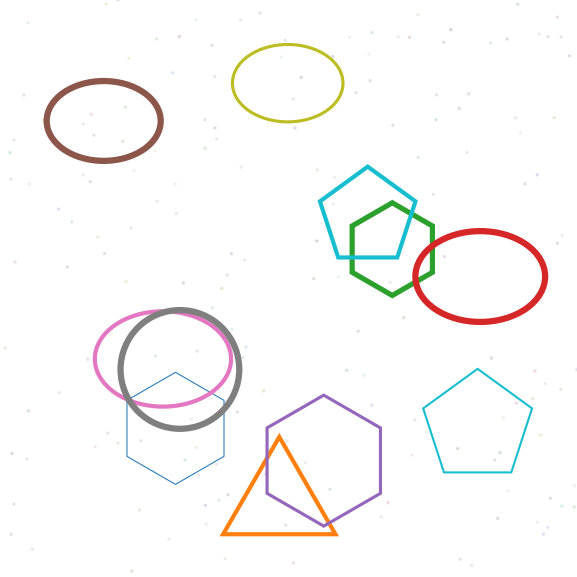[{"shape": "hexagon", "thickness": 0.5, "radius": 0.49, "center": [0.304, 0.257]}, {"shape": "triangle", "thickness": 2, "radius": 0.56, "center": [0.484, 0.13]}, {"shape": "hexagon", "thickness": 2.5, "radius": 0.4, "center": [0.679, 0.568]}, {"shape": "oval", "thickness": 3, "radius": 0.56, "center": [0.832, 0.52]}, {"shape": "hexagon", "thickness": 1.5, "radius": 0.57, "center": [0.561, 0.202]}, {"shape": "oval", "thickness": 3, "radius": 0.49, "center": [0.18, 0.79]}, {"shape": "oval", "thickness": 2, "radius": 0.59, "center": [0.282, 0.378]}, {"shape": "circle", "thickness": 3, "radius": 0.51, "center": [0.312, 0.359]}, {"shape": "oval", "thickness": 1.5, "radius": 0.48, "center": [0.498, 0.855]}, {"shape": "pentagon", "thickness": 1, "radius": 0.5, "center": [0.827, 0.261]}, {"shape": "pentagon", "thickness": 2, "radius": 0.43, "center": [0.637, 0.624]}]